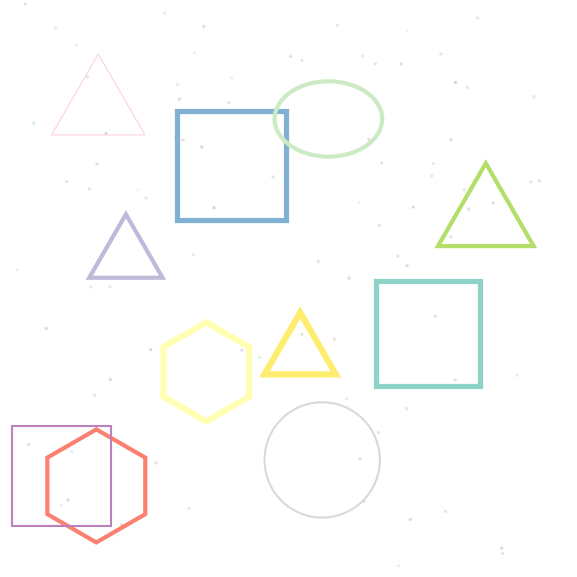[{"shape": "square", "thickness": 2.5, "radius": 0.45, "center": [0.741, 0.421]}, {"shape": "hexagon", "thickness": 3, "radius": 0.43, "center": [0.357, 0.355]}, {"shape": "triangle", "thickness": 2, "radius": 0.37, "center": [0.218, 0.555]}, {"shape": "hexagon", "thickness": 2, "radius": 0.49, "center": [0.167, 0.158]}, {"shape": "square", "thickness": 2.5, "radius": 0.47, "center": [0.4, 0.713]}, {"shape": "triangle", "thickness": 2, "radius": 0.48, "center": [0.841, 0.621]}, {"shape": "triangle", "thickness": 0.5, "radius": 0.47, "center": [0.17, 0.812]}, {"shape": "circle", "thickness": 1, "radius": 0.5, "center": [0.558, 0.203]}, {"shape": "square", "thickness": 1, "radius": 0.43, "center": [0.106, 0.175]}, {"shape": "oval", "thickness": 2, "radius": 0.47, "center": [0.569, 0.793]}, {"shape": "triangle", "thickness": 3, "radius": 0.36, "center": [0.52, 0.387]}]